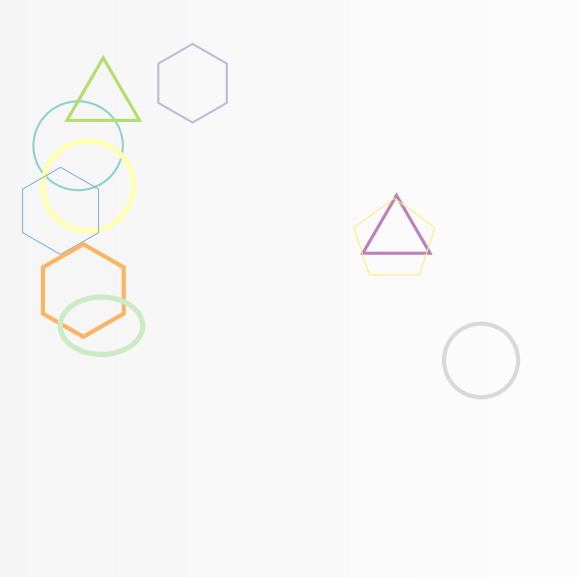[{"shape": "circle", "thickness": 1, "radius": 0.38, "center": [0.134, 0.747]}, {"shape": "circle", "thickness": 2.5, "radius": 0.39, "center": [0.152, 0.677]}, {"shape": "hexagon", "thickness": 1, "radius": 0.34, "center": [0.331, 0.855]}, {"shape": "hexagon", "thickness": 0.5, "radius": 0.38, "center": [0.104, 0.634]}, {"shape": "hexagon", "thickness": 2, "radius": 0.4, "center": [0.143, 0.496]}, {"shape": "triangle", "thickness": 1.5, "radius": 0.36, "center": [0.178, 0.827]}, {"shape": "circle", "thickness": 2, "radius": 0.32, "center": [0.828, 0.375]}, {"shape": "triangle", "thickness": 1.5, "radius": 0.33, "center": [0.682, 0.594]}, {"shape": "oval", "thickness": 2.5, "radius": 0.35, "center": [0.175, 0.435]}, {"shape": "pentagon", "thickness": 0.5, "radius": 0.37, "center": [0.678, 0.582]}]